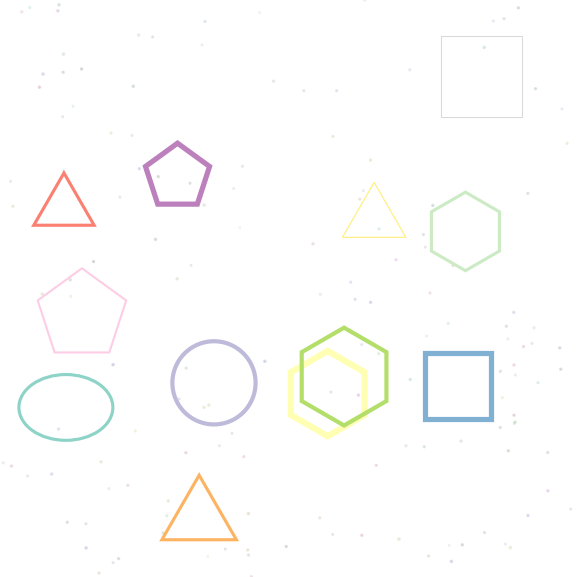[{"shape": "oval", "thickness": 1.5, "radius": 0.41, "center": [0.114, 0.294]}, {"shape": "hexagon", "thickness": 3, "radius": 0.37, "center": [0.567, 0.318]}, {"shape": "circle", "thickness": 2, "radius": 0.36, "center": [0.371, 0.336]}, {"shape": "triangle", "thickness": 1.5, "radius": 0.3, "center": [0.111, 0.639]}, {"shape": "square", "thickness": 2.5, "radius": 0.29, "center": [0.793, 0.33]}, {"shape": "triangle", "thickness": 1.5, "radius": 0.37, "center": [0.345, 0.102]}, {"shape": "hexagon", "thickness": 2, "radius": 0.42, "center": [0.596, 0.347]}, {"shape": "pentagon", "thickness": 1, "radius": 0.4, "center": [0.142, 0.454]}, {"shape": "square", "thickness": 0.5, "radius": 0.35, "center": [0.833, 0.867]}, {"shape": "pentagon", "thickness": 2.5, "radius": 0.29, "center": [0.307, 0.693]}, {"shape": "hexagon", "thickness": 1.5, "radius": 0.34, "center": [0.806, 0.598]}, {"shape": "triangle", "thickness": 0.5, "radius": 0.32, "center": [0.648, 0.62]}]